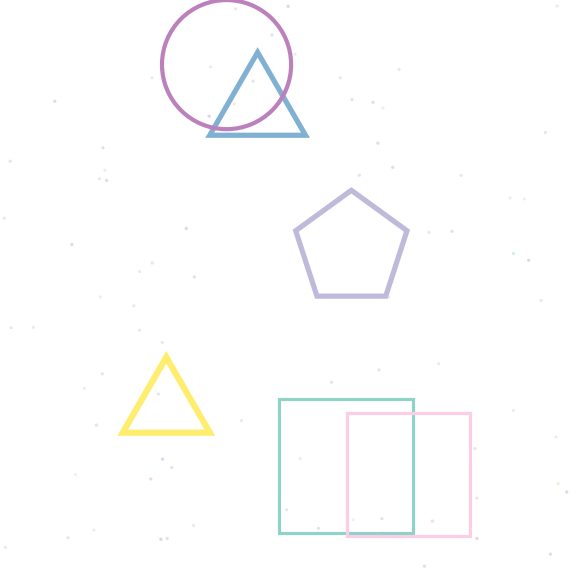[{"shape": "square", "thickness": 1.5, "radius": 0.58, "center": [0.599, 0.192]}, {"shape": "pentagon", "thickness": 2.5, "radius": 0.51, "center": [0.608, 0.568]}, {"shape": "triangle", "thickness": 2.5, "radius": 0.48, "center": [0.446, 0.813]}, {"shape": "square", "thickness": 1.5, "radius": 0.53, "center": [0.707, 0.178]}, {"shape": "circle", "thickness": 2, "radius": 0.56, "center": [0.392, 0.887]}, {"shape": "triangle", "thickness": 3, "radius": 0.44, "center": [0.288, 0.293]}]